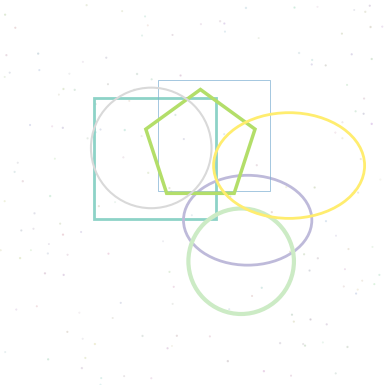[{"shape": "square", "thickness": 2, "radius": 0.79, "center": [0.403, 0.588]}, {"shape": "oval", "thickness": 2, "radius": 0.83, "center": [0.643, 0.428]}, {"shape": "square", "thickness": 0.5, "radius": 0.72, "center": [0.556, 0.647]}, {"shape": "pentagon", "thickness": 2.5, "radius": 0.75, "center": [0.521, 0.618]}, {"shape": "circle", "thickness": 1.5, "radius": 0.78, "center": [0.393, 0.616]}, {"shape": "circle", "thickness": 3, "radius": 0.69, "center": [0.626, 0.321]}, {"shape": "oval", "thickness": 2, "radius": 0.98, "center": [0.751, 0.57]}]